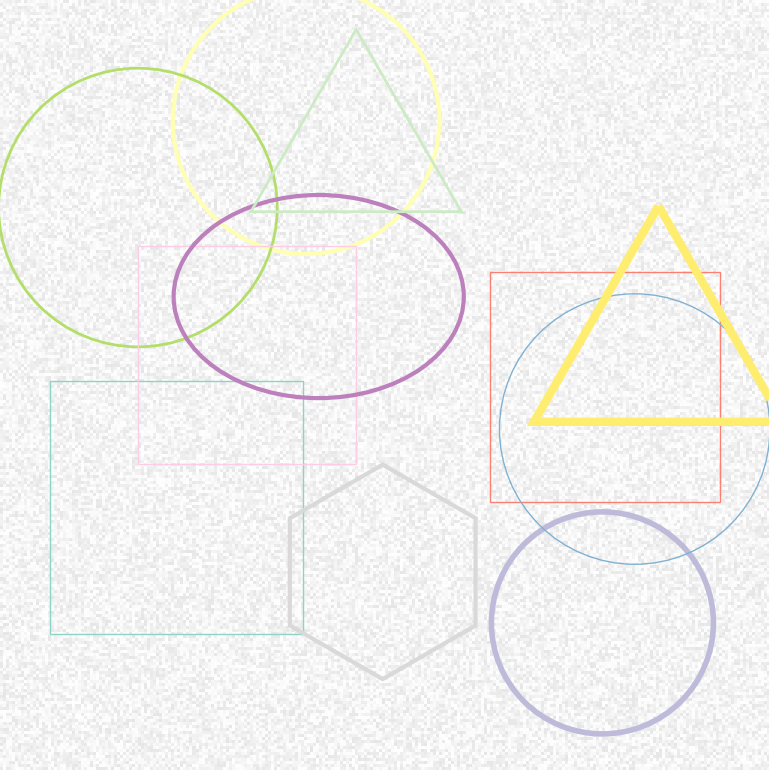[{"shape": "square", "thickness": 0.5, "radius": 0.82, "center": [0.229, 0.341]}, {"shape": "circle", "thickness": 1.5, "radius": 0.87, "center": [0.397, 0.843]}, {"shape": "circle", "thickness": 2, "radius": 0.72, "center": [0.782, 0.191]}, {"shape": "square", "thickness": 0.5, "radius": 0.75, "center": [0.785, 0.497]}, {"shape": "circle", "thickness": 0.5, "radius": 0.88, "center": [0.824, 0.443]}, {"shape": "circle", "thickness": 1, "radius": 0.9, "center": [0.179, 0.73]}, {"shape": "square", "thickness": 0.5, "radius": 0.71, "center": [0.321, 0.539]}, {"shape": "hexagon", "thickness": 1.5, "radius": 0.7, "center": [0.497, 0.257]}, {"shape": "oval", "thickness": 1.5, "radius": 0.94, "center": [0.414, 0.615]}, {"shape": "triangle", "thickness": 1, "radius": 0.79, "center": [0.462, 0.804]}, {"shape": "triangle", "thickness": 3, "radius": 0.93, "center": [0.855, 0.546]}]